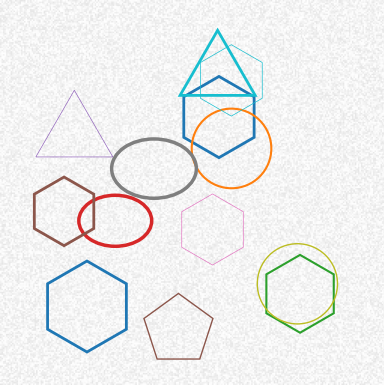[{"shape": "hexagon", "thickness": 2, "radius": 0.53, "center": [0.569, 0.696]}, {"shape": "hexagon", "thickness": 2, "radius": 0.59, "center": [0.226, 0.204]}, {"shape": "circle", "thickness": 1.5, "radius": 0.52, "center": [0.601, 0.614]}, {"shape": "hexagon", "thickness": 1.5, "radius": 0.51, "center": [0.779, 0.237]}, {"shape": "oval", "thickness": 2.5, "radius": 0.47, "center": [0.299, 0.427]}, {"shape": "triangle", "thickness": 0.5, "radius": 0.58, "center": [0.193, 0.65]}, {"shape": "pentagon", "thickness": 1, "radius": 0.47, "center": [0.463, 0.144]}, {"shape": "hexagon", "thickness": 2, "radius": 0.45, "center": [0.166, 0.451]}, {"shape": "hexagon", "thickness": 0.5, "radius": 0.46, "center": [0.552, 0.404]}, {"shape": "oval", "thickness": 2.5, "radius": 0.55, "center": [0.4, 0.562]}, {"shape": "circle", "thickness": 1, "radius": 0.52, "center": [0.772, 0.263]}, {"shape": "hexagon", "thickness": 0.5, "radius": 0.46, "center": [0.601, 0.791]}, {"shape": "triangle", "thickness": 2, "radius": 0.56, "center": [0.565, 0.809]}]